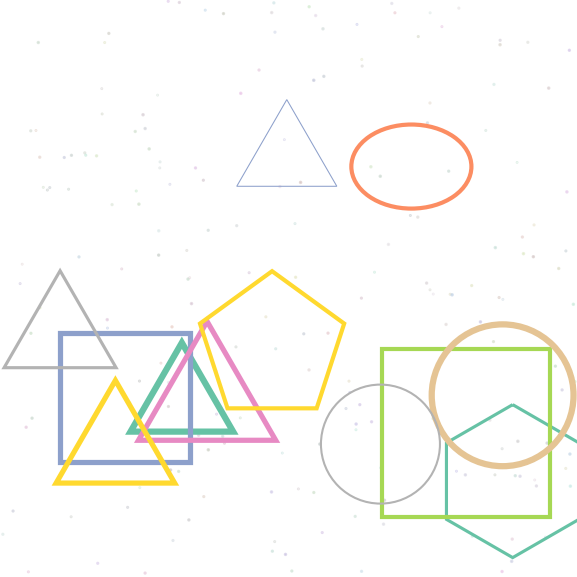[{"shape": "hexagon", "thickness": 1.5, "radius": 0.66, "center": [0.888, 0.166]}, {"shape": "triangle", "thickness": 3, "radius": 0.51, "center": [0.315, 0.303]}, {"shape": "oval", "thickness": 2, "radius": 0.52, "center": [0.712, 0.711]}, {"shape": "square", "thickness": 2.5, "radius": 0.56, "center": [0.217, 0.311]}, {"shape": "triangle", "thickness": 0.5, "radius": 0.5, "center": [0.497, 0.727]}, {"shape": "triangle", "thickness": 2.5, "radius": 0.69, "center": [0.359, 0.305]}, {"shape": "square", "thickness": 2, "radius": 0.73, "center": [0.807, 0.249]}, {"shape": "triangle", "thickness": 2.5, "radius": 0.59, "center": [0.2, 0.222]}, {"shape": "pentagon", "thickness": 2, "radius": 0.66, "center": [0.471, 0.398]}, {"shape": "circle", "thickness": 3, "radius": 0.61, "center": [0.87, 0.315]}, {"shape": "triangle", "thickness": 1.5, "radius": 0.56, "center": [0.104, 0.418]}, {"shape": "circle", "thickness": 1, "radius": 0.52, "center": [0.659, 0.23]}]